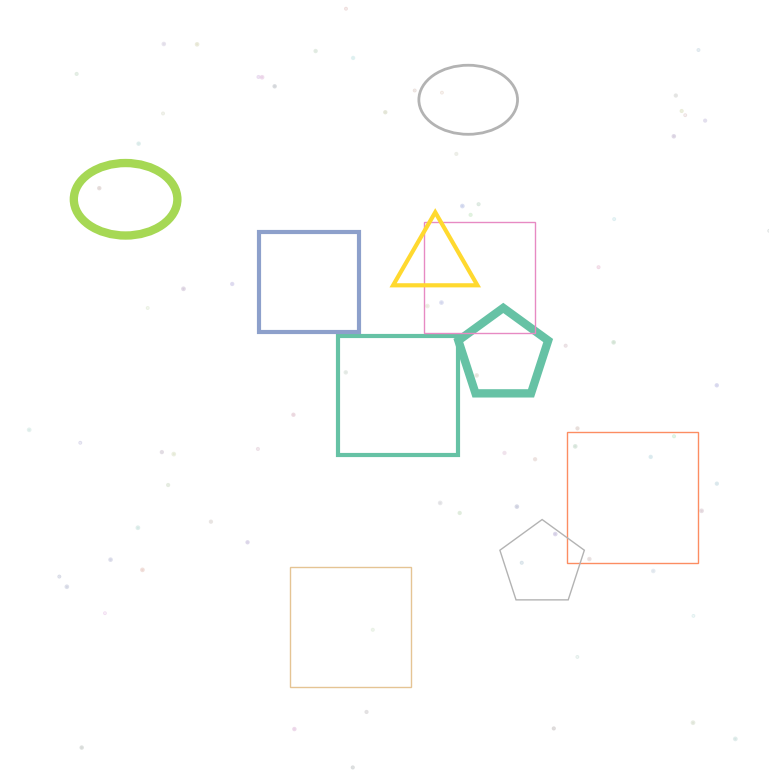[{"shape": "square", "thickness": 1.5, "radius": 0.39, "center": [0.517, 0.486]}, {"shape": "pentagon", "thickness": 3, "radius": 0.31, "center": [0.654, 0.539]}, {"shape": "square", "thickness": 0.5, "radius": 0.43, "center": [0.821, 0.354]}, {"shape": "square", "thickness": 1.5, "radius": 0.32, "center": [0.401, 0.634]}, {"shape": "square", "thickness": 0.5, "radius": 0.36, "center": [0.622, 0.64]}, {"shape": "oval", "thickness": 3, "radius": 0.34, "center": [0.163, 0.741]}, {"shape": "triangle", "thickness": 1.5, "radius": 0.32, "center": [0.565, 0.661]}, {"shape": "square", "thickness": 0.5, "radius": 0.39, "center": [0.455, 0.185]}, {"shape": "oval", "thickness": 1, "radius": 0.32, "center": [0.608, 0.87]}, {"shape": "pentagon", "thickness": 0.5, "radius": 0.29, "center": [0.704, 0.268]}]